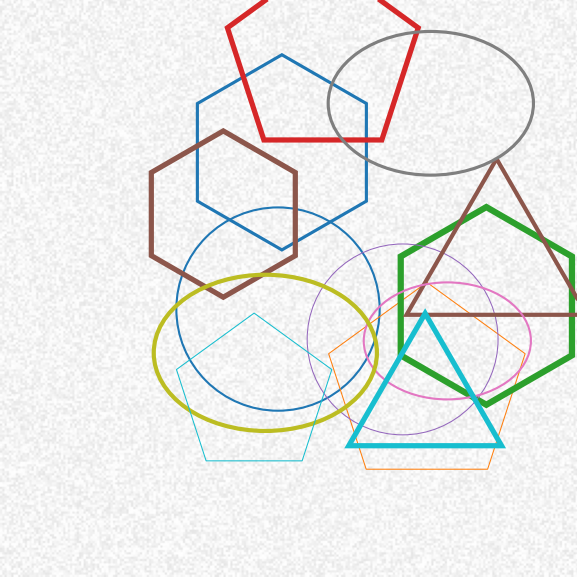[{"shape": "circle", "thickness": 1, "radius": 0.88, "center": [0.481, 0.464]}, {"shape": "hexagon", "thickness": 1.5, "radius": 0.84, "center": [0.488, 0.735]}, {"shape": "pentagon", "thickness": 0.5, "radius": 0.89, "center": [0.739, 0.331]}, {"shape": "hexagon", "thickness": 3, "radius": 0.86, "center": [0.842, 0.469]}, {"shape": "pentagon", "thickness": 2.5, "radius": 0.87, "center": [0.559, 0.897]}, {"shape": "circle", "thickness": 0.5, "radius": 0.83, "center": [0.697, 0.411]}, {"shape": "hexagon", "thickness": 2.5, "radius": 0.72, "center": [0.387, 0.628]}, {"shape": "triangle", "thickness": 2, "radius": 0.9, "center": [0.86, 0.544]}, {"shape": "oval", "thickness": 1, "radius": 0.72, "center": [0.775, 0.409]}, {"shape": "oval", "thickness": 1.5, "radius": 0.89, "center": [0.746, 0.82]}, {"shape": "oval", "thickness": 2, "radius": 0.97, "center": [0.459, 0.388]}, {"shape": "pentagon", "thickness": 0.5, "radius": 0.71, "center": [0.44, 0.316]}, {"shape": "triangle", "thickness": 2.5, "radius": 0.76, "center": [0.736, 0.304]}]